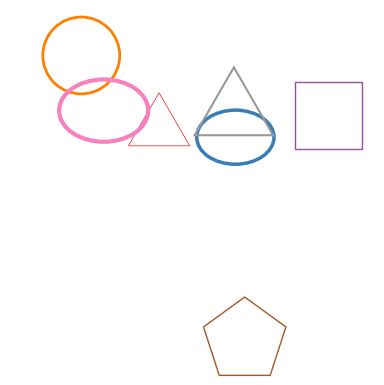[{"shape": "triangle", "thickness": 0.5, "radius": 0.46, "center": [0.413, 0.667]}, {"shape": "oval", "thickness": 2.5, "radius": 0.5, "center": [0.611, 0.644]}, {"shape": "square", "thickness": 1, "radius": 0.44, "center": [0.854, 0.7]}, {"shape": "circle", "thickness": 2, "radius": 0.5, "center": [0.211, 0.856]}, {"shape": "pentagon", "thickness": 1, "radius": 0.56, "center": [0.636, 0.116]}, {"shape": "oval", "thickness": 3, "radius": 0.58, "center": [0.269, 0.713]}, {"shape": "triangle", "thickness": 1.5, "radius": 0.59, "center": [0.607, 0.708]}]